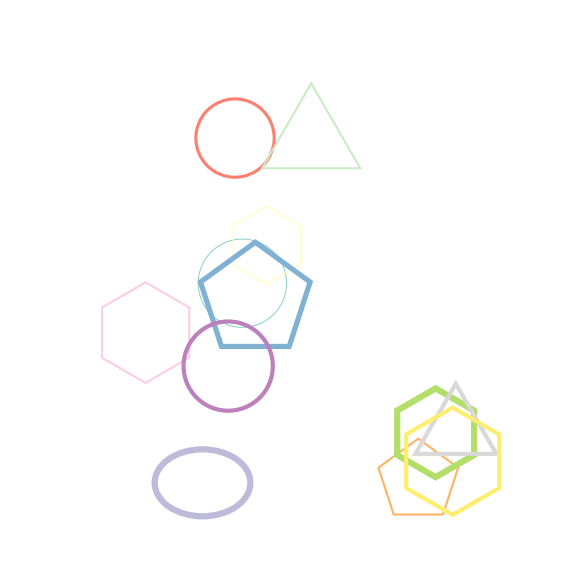[{"shape": "circle", "thickness": 0.5, "radius": 0.38, "center": [0.42, 0.509]}, {"shape": "hexagon", "thickness": 0.5, "radius": 0.34, "center": [0.462, 0.575]}, {"shape": "oval", "thickness": 3, "radius": 0.41, "center": [0.351, 0.163]}, {"shape": "circle", "thickness": 1.5, "radius": 0.34, "center": [0.407, 0.76]}, {"shape": "pentagon", "thickness": 2.5, "radius": 0.5, "center": [0.442, 0.48]}, {"shape": "pentagon", "thickness": 1, "radius": 0.36, "center": [0.724, 0.167]}, {"shape": "hexagon", "thickness": 3, "radius": 0.38, "center": [0.754, 0.25]}, {"shape": "hexagon", "thickness": 1, "radius": 0.44, "center": [0.252, 0.423]}, {"shape": "triangle", "thickness": 2, "radius": 0.4, "center": [0.789, 0.254]}, {"shape": "circle", "thickness": 2, "radius": 0.39, "center": [0.395, 0.365]}, {"shape": "triangle", "thickness": 1, "radius": 0.49, "center": [0.539, 0.757]}, {"shape": "hexagon", "thickness": 2, "radius": 0.46, "center": [0.784, 0.2]}]